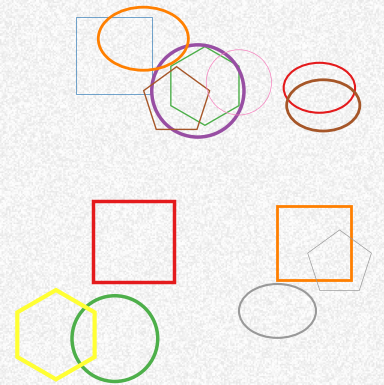[{"shape": "oval", "thickness": 1.5, "radius": 0.46, "center": [0.83, 0.772]}, {"shape": "square", "thickness": 2.5, "radius": 0.53, "center": [0.347, 0.373]}, {"shape": "square", "thickness": 0.5, "radius": 0.5, "center": [0.297, 0.856]}, {"shape": "hexagon", "thickness": 1, "radius": 0.51, "center": [0.532, 0.777]}, {"shape": "circle", "thickness": 2.5, "radius": 0.56, "center": [0.298, 0.121]}, {"shape": "circle", "thickness": 2.5, "radius": 0.6, "center": [0.514, 0.764]}, {"shape": "square", "thickness": 2, "radius": 0.48, "center": [0.815, 0.368]}, {"shape": "oval", "thickness": 2, "radius": 0.58, "center": [0.372, 0.899]}, {"shape": "hexagon", "thickness": 3, "radius": 0.58, "center": [0.145, 0.131]}, {"shape": "oval", "thickness": 2, "radius": 0.48, "center": [0.84, 0.726]}, {"shape": "pentagon", "thickness": 1, "radius": 0.45, "center": [0.459, 0.737]}, {"shape": "circle", "thickness": 0.5, "radius": 0.42, "center": [0.62, 0.786]}, {"shape": "oval", "thickness": 1.5, "radius": 0.5, "center": [0.721, 0.192]}, {"shape": "pentagon", "thickness": 0.5, "radius": 0.44, "center": [0.882, 0.316]}]